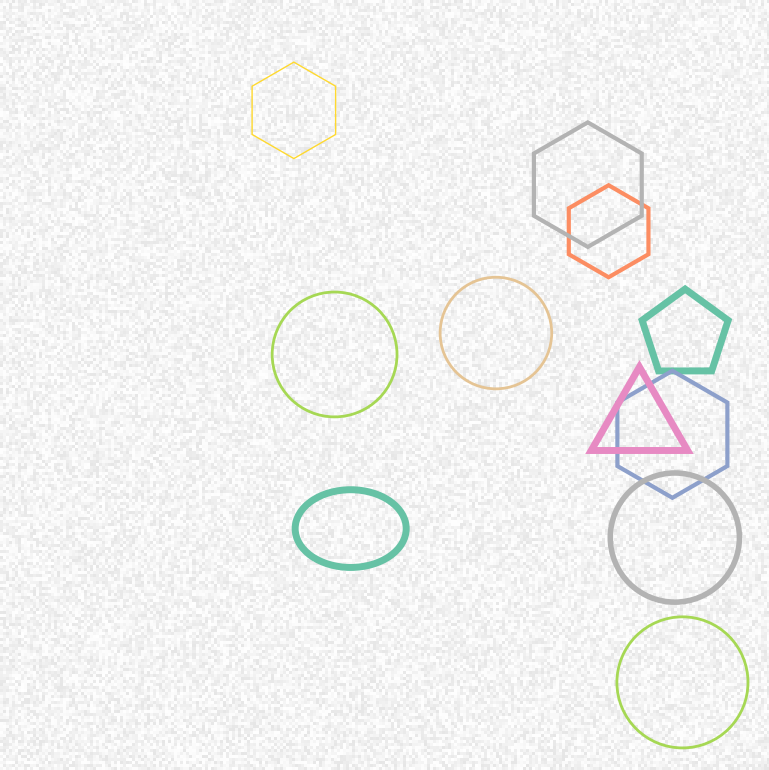[{"shape": "pentagon", "thickness": 2.5, "radius": 0.29, "center": [0.89, 0.566]}, {"shape": "oval", "thickness": 2.5, "radius": 0.36, "center": [0.455, 0.314]}, {"shape": "hexagon", "thickness": 1.5, "radius": 0.3, "center": [0.79, 0.7]}, {"shape": "hexagon", "thickness": 1.5, "radius": 0.41, "center": [0.873, 0.436]}, {"shape": "triangle", "thickness": 2.5, "radius": 0.36, "center": [0.83, 0.451]}, {"shape": "circle", "thickness": 1, "radius": 0.43, "center": [0.886, 0.114]}, {"shape": "circle", "thickness": 1, "radius": 0.41, "center": [0.435, 0.54]}, {"shape": "hexagon", "thickness": 0.5, "radius": 0.31, "center": [0.382, 0.857]}, {"shape": "circle", "thickness": 1, "radius": 0.36, "center": [0.644, 0.567]}, {"shape": "hexagon", "thickness": 1.5, "radius": 0.4, "center": [0.763, 0.76]}, {"shape": "circle", "thickness": 2, "radius": 0.42, "center": [0.876, 0.302]}]